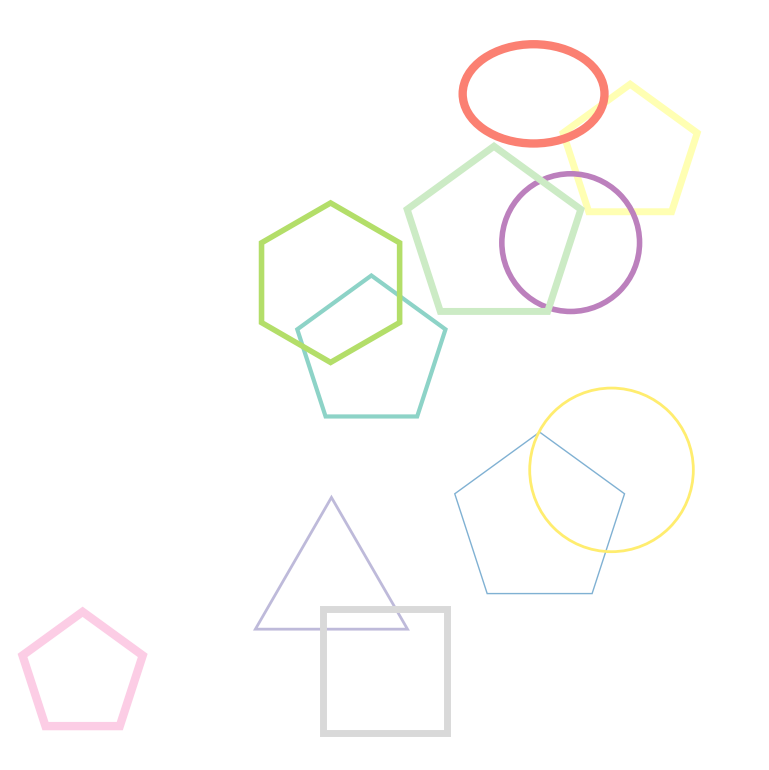[{"shape": "pentagon", "thickness": 1.5, "radius": 0.51, "center": [0.482, 0.541]}, {"shape": "pentagon", "thickness": 2.5, "radius": 0.46, "center": [0.818, 0.799]}, {"shape": "triangle", "thickness": 1, "radius": 0.57, "center": [0.43, 0.24]}, {"shape": "oval", "thickness": 3, "radius": 0.46, "center": [0.693, 0.878]}, {"shape": "pentagon", "thickness": 0.5, "radius": 0.58, "center": [0.701, 0.323]}, {"shape": "hexagon", "thickness": 2, "radius": 0.52, "center": [0.429, 0.633]}, {"shape": "pentagon", "thickness": 3, "radius": 0.41, "center": [0.107, 0.123]}, {"shape": "square", "thickness": 2.5, "radius": 0.4, "center": [0.5, 0.129]}, {"shape": "circle", "thickness": 2, "radius": 0.45, "center": [0.741, 0.685]}, {"shape": "pentagon", "thickness": 2.5, "radius": 0.59, "center": [0.642, 0.691]}, {"shape": "circle", "thickness": 1, "radius": 0.53, "center": [0.794, 0.39]}]